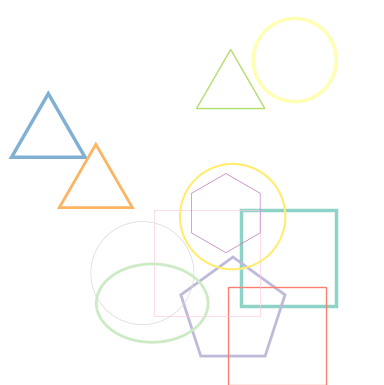[{"shape": "square", "thickness": 2.5, "radius": 0.62, "center": [0.75, 0.329]}, {"shape": "circle", "thickness": 2.5, "radius": 0.54, "center": [0.766, 0.844]}, {"shape": "pentagon", "thickness": 2, "radius": 0.71, "center": [0.605, 0.19]}, {"shape": "square", "thickness": 1, "radius": 0.63, "center": [0.72, 0.127]}, {"shape": "triangle", "thickness": 2.5, "radius": 0.55, "center": [0.125, 0.647]}, {"shape": "triangle", "thickness": 2, "radius": 0.55, "center": [0.249, 0.516]}, {"shape": "triangle", "thickness": 1, "radius": 0.51, "center": [0.599, 0.769]}, {"shape": "square", "thickness": 0.5, "radius": 0.69, "center": [0.537, 0.317]}, {"shape": "circle", "thickness": 0.5, "radius": 0.67, "center": [0.37, 0.291]}, {"shape": "hexagon", "thickness": 0.5, "radius": 0.51, "center": [0.587, 0.446]}, {"shape": "oval", "thickness": 2, "radius": 0.73, "center": [0.395, 0.213]}, {"shape": "circle", "thickness": 1.5, "radius": 0.68, "center": [0.604, 0.437]}]